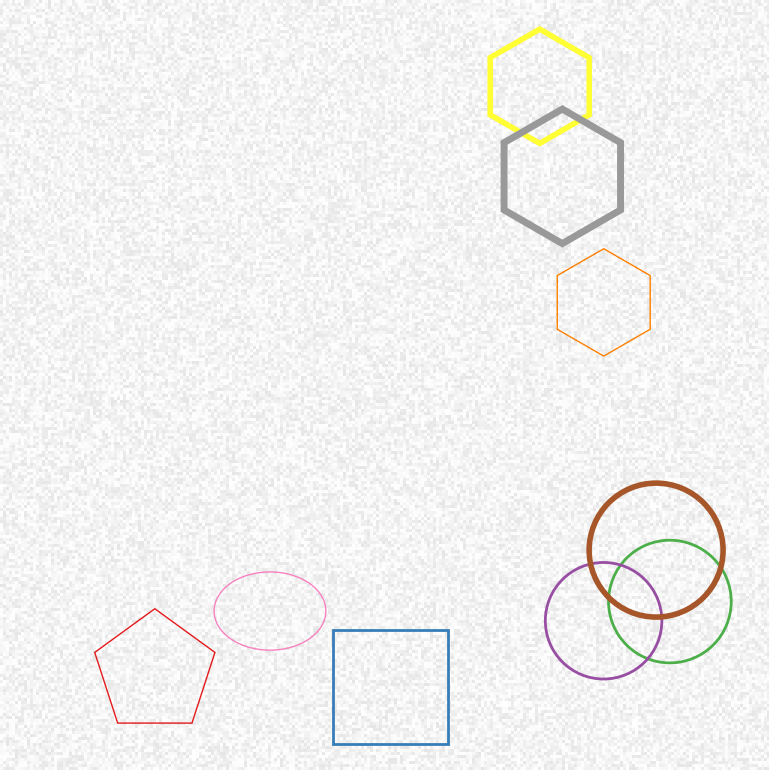[{"shape": "pentagon", "thickness": 0.5, "radius": 0.41, "center": [0.201, 0.127]}, {"shape": "square", "thickness": 1, "radius": 0.37, "center": [0.507, 0.108]}, {"shape": "circle", "thickness": 1, "radius": 0.4, "center": [0.87, 0.219]}, {"shape": "circle", "thickness": 1, "radius": 0.38, "center": [0.784, 0.194]}, {"shape": "hexagon", "thickness": 0.5, "radius": 0.35, "center": [0.784, 0.607]}, {"shape": "hexagon", "thickness": 2, "radius": 0.37, "center": [0.701, 0.888]}, {"shape": "circle", "thickness": 2, "radius": 0.43, "center": [0.852, 0.286]}, {"shape": "oval", "thickness": 0.5, "radius": 0.36, "center": [0.351, 0.206]}, {"shape": "hexagon", "thickness": 2.5, "radius": 0.44, "center": [0.73, 0.771]}]